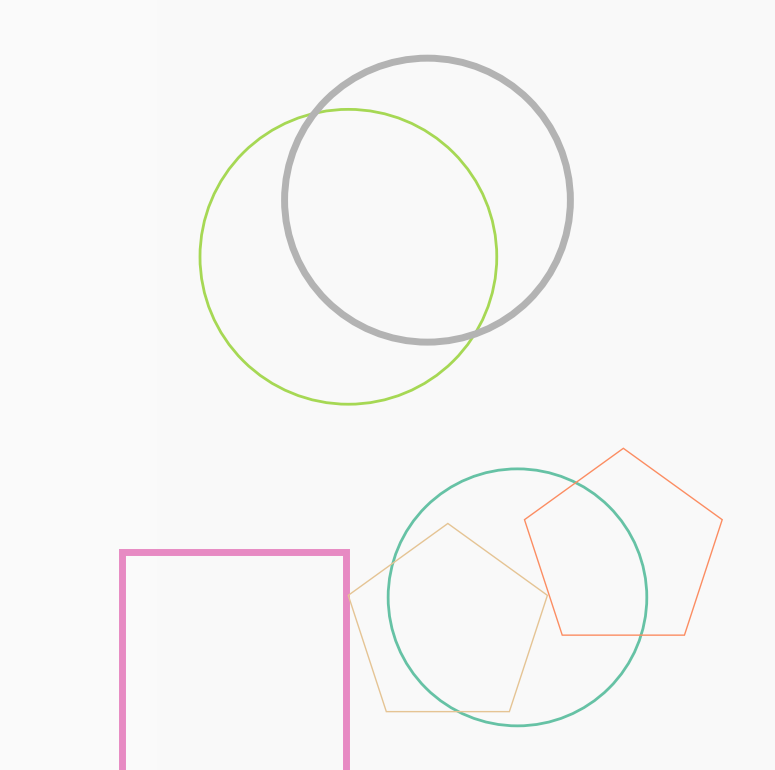[{"shape": "circle", "thickness": 1, "radius": 0.83, "center": [0.668, 0.224]}, {"shape": "pentagon", "thickness": 0.5, "radius": 0.67, "center": [0.804, 0.284]}, {"shape": "square", "thickness": 2.5, "radius": 0.72, "center": [0.302, 0.138]}, {"shape": "circle", "thickness": 1, "radius": 0.96, "center": [0.45, 0.666]}, {"shape": "pentagon", "thickness": 0.5, "radius": 0.68, "center": [0.578, 0.185]}, {"shape": "circle", "thickness": 2.5, "radius": 0.92, "center": [0.552, 0.74]}]